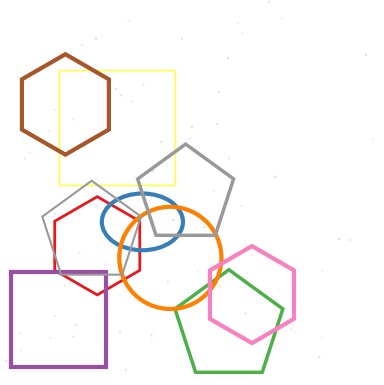[{"shape": "hexagon", "thickness": 2, "radius": 0.64, "center": [0.253, 0.362]}, {"shape": "oval", "thickness": 3, "radius": 0.53, "center": [0.37, 0.424]}, {"shape": "pentagon", "thickness": 2.5, "radius": 0.74, "center": [0.595, 0.152]}, {"shape": "square", "thickness": 3, "radius": 0.62, "center": [0.152, 0.17]}, {"shape": "circle", "thickness": 3, "radius": 0.66, "center": [0.443, 0.33]}, {"shape": "square", "thickness": 1, "radius": 0.75, "center": [0.304, 0.669]}, {"shape": "hexagon", "thickness": 3, "radius": 0.65, "center": [0.17, 0.729]}, {"shape": "hexagon", "thickness": 3, "radius": 0.63, "center": [0.654, 0.235]}, {"shape": "pentagon", "thickness": 1.5, "radius": 0.67, "center": [0.238, 0.396]}, {"shape": "pentagon", "thickness": 2.5, "radius": 0.65, "center": [0.482, 0.495]}]